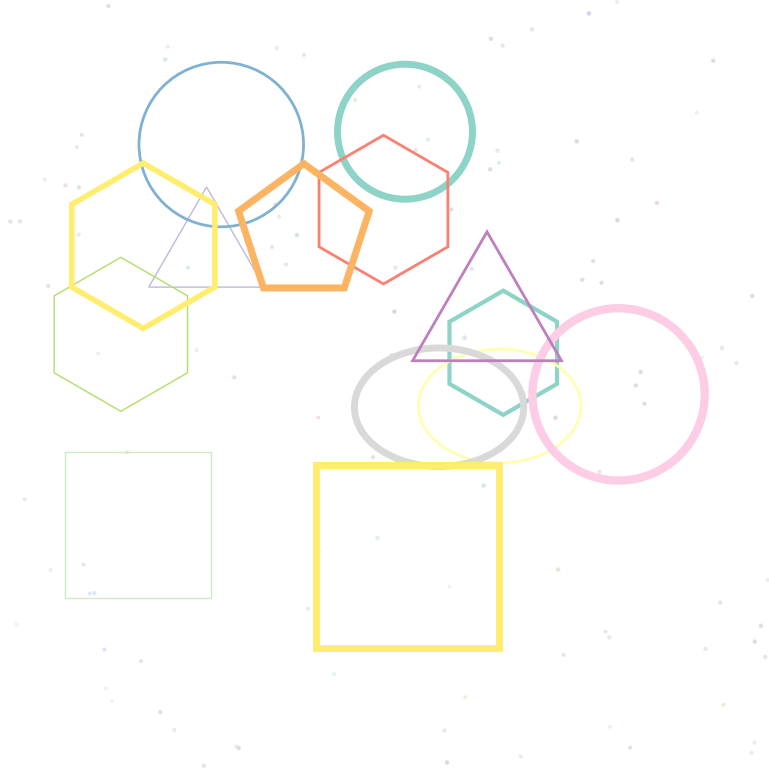[{"shape": "hexagon", "thickness": 1.5, "radius": 0.4, "center": [0.654, 0.542]}, {"shape": "circle", "thickness": 2.5, "radius": 0.44, "center": [0.526, 0.829]}, {"shape": "oval", "thickness": 1, "radius": 0.53, "center": [0.649, 0.473]}, {"shape": "triangle", "thickness": 0.5, "radius": 0.43, "center": [0.268, 0.67]}, {"shape": "hexagon", "thickness": 1, "radius": 0.48, "center": [0.498, 0.728]}, {"shape": "circle", "thickness": 1, "radius": 0.53, "center": [0.287, 0.812]}, {"shape": "pentagon", "thickness": 2.5, "radius": 0.45, "center": [0.395, 0.698]}, {"shape": "hexagon", "thickness": 0.5, "radius": 0.5, "center": [0.157, 0.566]}, {"shape": "circle", "thickness": 3, "radius": 0.56, "center": [0.803, 0.488]}, {"shape": "oval", "thickness": 2.5, "radius": 0.55, "center": [0.57, 0.471]}, {"shape": "triangle", "thickness": 1, "radius": 0.56, "center": [0.632, 0.587]}, {"shape": "square", "thickness": 0.5, "radius": 0.47, "center": [0.179, 0.318]}, {"shape": "hexagon", "thickness": 2, "radius": 0.54, "center": [0.186, 0.681]}, {"shape": "square", "thickness": 2.5, "radius": 0.59, "center": [0.529, 0.277]}]